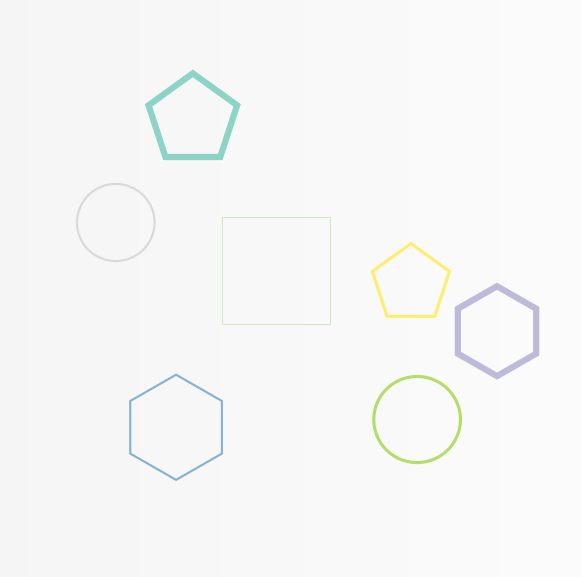[{"shape": "pentagon", "thickness": 3, "radius": 0.4, "center": [0.332, 0.792]}, {"shape": "hexagon", "thickness": 3, "radius": 0.39, "center": [0.855, 0.426]}, {"shape": "hexagon", "thickness": 1, "radius": 0.46, "center": [0.303, 0.259]}, {"shape": "circle", "thickness": 1.5, "radius": 0.37, "center": [0.718, 0.273]}, {"shape": "circle", "thickness": 1, "radius": 0.33, "center": [0.199, 0.614]}, {"shape": "square", "thickness": 0.5, "radius": 0.46, "center": [0.475, 0.53]}, {"shape": "pentagon", "thickness": 1.5, "radius": 0.35, "center": [0.707, 0.508]}]